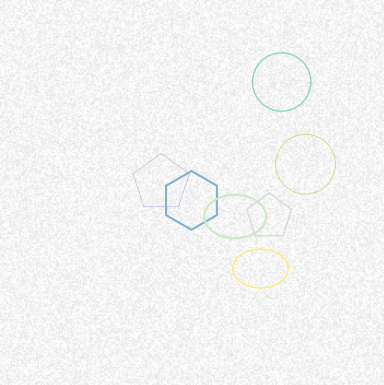[{"shape": "circle", "thickness": 1, "radius": 0.38, "center": [0.732, 0.787]}, {"shape": "pentagon", "thickness": 0.5, "radius": 0.38, "center": [0.419, 0.525]}, {"shape": "hexagon", "thickness": 1.5, "radius": 0.38, "center": [0.497, 0.479]}, {"shape": "circle", "thickness": 0.5, "radius": 0.39, "center": [0.794, 0.574]}, {"shape": "pentagon", "thickness": 1, "radius": 0.31, "center": [0.699, 0.437]}, {"shape": "oval", "thickness": 1.5, "radius": 0.4, "center": [0.611, 0.438]}, {"shape": "oval", "thickness": 1, "radius": 0.36, "center": [0.677, 0.303]}]